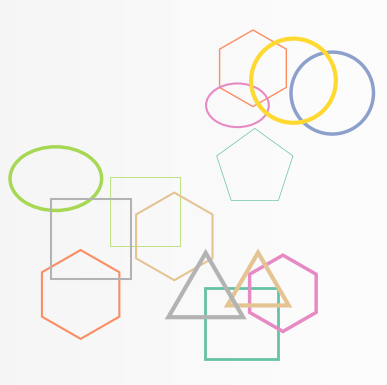[{"shape": "pentagon", "thickness": 0.5, "radius": 0.52, "center": [0.658, 0.563]}, {"shape": "square", "thickness": 2, "radius": 0.47, "center": [0.623, 0.16]}, {"shape": "hexagon", "thickness": 1.5, "radius": 0.58, "center": [0.208, 0.235]}, {"shape": "hexagon", "thickness": 1, "radius": 0.5, "center": [0.653, 0.823]}, {"shape": "circle", "thickness": 2.5, "radius": 0.53, "center": [0.857, 0.758]}, {"shape": "hexagon", "thickness": 2.5, "radius": 0.5, "center": [0.73, 0.238]}, {"shape": "oval", "thickness": 1.5, "radius": 0.4, "center": [0.613, 0.727]}, {"shape": "square", "thickness": 0.5, "radius": 0.45, "center": [0.374, 0.451]}, {"shape": "oval", "thickness": 2.5, "radius": 0.59, "center": [0.144, 0.536]}, {"shape": "circle", "thickness": 3, "radius": 0.55, "center": [0.757, 0.79]}, {"shape": "triangle", "thickness": 3, "radius": 0.46, "center": [0.666, 0.252]}, {"shape": "hexagon", "thickness": 1.5, "radius": 0.57, "center": [0.45, 0.386]}, {"shape": "triangle", "thickness": 3, "radius": 0.56, "center": [0.531, 0.232]}, {"shape": "square", "thickness": 1.5, "radius": 0.52, "center": [0.234, 0.379]}]